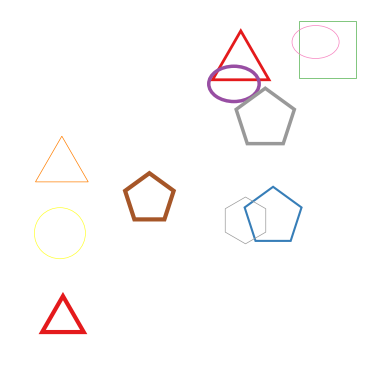[{"shape": "triangle", "thickness": 3, "radius": 0.31, "center": [0.164, 0.169]}, {"shape": "triangle", "thickness": 2, "radius": 0.42, "center": [0.625, 0.835]}, {"shape": "pentagon", "thickness": 1.5, "radius": 0.39, "center": [0.709, 0.437]}, {"shape": "square", "thickness": 0.5, "radius": 0.37, "center": [0.851, 0.872]}, {"shape": "oval", "thickness": 2.5, "radius": 0.33, "center": [0.608, 0.782]}, {"shape": "triangle", "thickness": 0.5, "radius": 0.4, "center": [0.161, 0.567]}, {"shape": "circle", "thickness": 0.5, "radius": 0.33, "center": [0.156, 0.394]}, {"shape": "pentagon", "thickness": 3, "radius": 0.33, "center": [0.388, 0.484]}, {"shape": "oval", "thickness": 0.5, "radius": 0.31, "center": [0.82, 0.891]}, {"shape": "pentagon", "thickness": 2.5, "radius": 0.4, "center": [0.689, 0.691]}, {"shape": "hexagon", "thickness": 0.5, "radius": 0.3, "center": [0.638, 0.427]}]